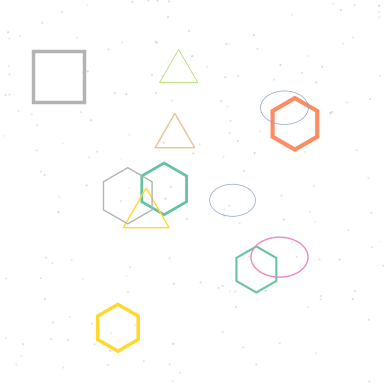[{"shape": "hexagon", "thickness": 2, "radius": 0.34, "center": [0.426, 0.509]}, {"shape": "hexagon", "thickness": 1.5, "radius": 0.3, "center": [0.666, 0.3]}, {"shape": "hexagon", "thickness": 3, "radius": 0.33, "center": [0.766, 0.678]}, {"shape": "oval", "thickness": 0.5, "radius": 0.31, "center": [0.739, 0.72]}, {"shape": "oval", "thickness": 0.5, "radius": 0.3, "center": [0.604, 0.48]}, {"shape": "oval", "thickness": 1, "radius": 0.37, "center": [0.726, 0.332]}, {"shape": "triangle", "thickness": 0.5, "radius": 0.29, "center": [0.464, 0.814]}, {"shape": "hexagon", "thickness": 2.5, "radius": 0.3, "center": [0.306, 0.149]}, {"shape": "triangle", "thickness": 1, "radius": 0.34, "center": [0.38, 0.443]}, {"shape": "triangle", "thickness": 1, "radius": 0.3, "center": [0.454, 0.646]}, {"shape": "hexagon", "thickness": 1, "radius": 0.36, "center": [0.332, 0.492]}, {"shape": "square", "thickness": 2.5, "radius": 0.33, "center": [0.151, 0.802]}]